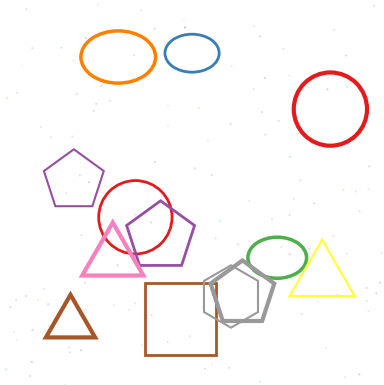[{"shape": "circle", "thickness": 2, "radius": 0.48, "center": [0.352, 0.436]}, {"shape": "circle", "thickness": 3, "radius": 0.48, "center": [0.858, 0.717]}, {"shape": "oval", "thickness": 2, "radius": 0.35, "center": [0.499, 0.862]}, {"shape": "oval", "thickness": 2.5, "radius": 0.38, "center": [0.72, 0.331]}, {"shape": "pentagon", "thickness": 2, "radius": 0.46, "center": [0.417, 0.386]}, {"shape": "pentagon", "thickness": 1.5, "radius": 0.41, "center": [0.192, 0.531]}, {"shape": "oval", "thickness": 2.5, "radius": 0.48, "center": [0.307, 0.852]}, {"shape": "triangle", "thickness": 1.5, "radius": 0.49, "center": [0.837, 0.28]}, {"shape": "triangle", "thickness": 3, "radius": 0.37, "center": [0.183, 0.161]}, {"shape": "square", "thickness": 2, "radius": 0.47, "center": [0.469, 0.171]}, {"shape": "triangle", "thickness": 3, "radius": 0.46, "center": [0.293, 0.33]}, {"shape": "hexagon", "thickness": 1.5, "radius": 0.4, "center": [0.6, 0.23]}, {"shape": "pentagon", "thickness": 3, "radius": 0.43, "center": [0.63, 0.237]}]